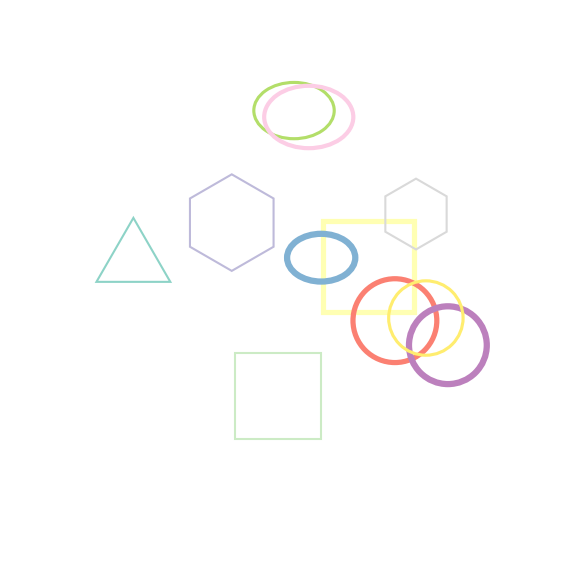[{"shape": "triangle", "thickness": 1, "radius": 0.37, "center": [0.231, 0.548]}, {"shape": "square", "thickness": 2.5, "radius": 0.4, "center": [0.638, 0.538]}, {"shape": "hexagon", "thickness": 1, "radius": 0.42, "center": [0.401, 0.614]}, {"shape": "circle", "thickness": 2.5, "radius": 0.36, "center": [0.684, 0.444]}, {"shape": "oval", "thickness": 3, "radius": 0.3, "center": [0.556, 0.553]}, {"shape": "oval", "thickness": 1.5, "radius": 0.35, "center": [0.509, 0.808]}, {"shape": "oval", "thickness": 2, "radius": 0.39, "center": [0.535, 0.797]}, {"shape": "hexagon", "thickness": 1, "radius": 0.31, "center": [0.72, 0.629]}, {"shape": "circle", "thickness": 3, "radius": 0.34, "center": [0.776, 0.401]}, {"shape": "square", "thickness": 1, "radius": 0.37, "center": [0.481, 0.314]}, {"shape": "circle", "thickness": 1.5, "radius": 0.32, "center": [0.737, 0.448]}]